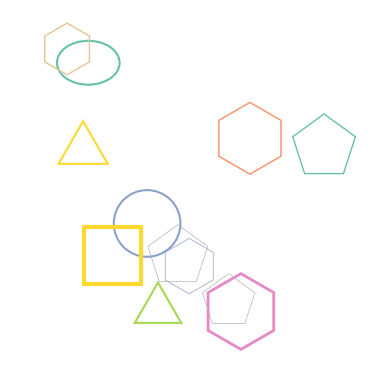[{"shape": "oval", "thickness": 1.5, "radius": 0.41, "center": [0.229, 0.837]}, {"shape": "pentagon", "thickness": 1, "radius": 0.43, "center": [0.842, 0.618]}, {"shape": "hexagon", "thickness": 1, "radius": 0.47, "center": [0.649, 0.641]}, {"shape": "circle", "thickness": 1.5, "radius": 0.43, "center": [0.382, 0.42]}, {"shape": "hexagon", "thickness": 0.5, "radius": 0.36, "center": [0.491, 0.309]}, {"shape": "hexagon", "thickness": 2, "radius": 0.49, "center": [0.626, 0.191]}, {"shape": "triangle", "thickness": 1.5, "radius": 0.35, "center": [0.41, 0.196]}, {"shape": "square", "thickness": 3, "radius": 0.37, "center": [0.291, 0.337]}, {"shape": "triangle", "thickness": 1.5, "radius": 0.37, "center": [0.216, 0.611]}, {"shape": "hexagon", "thickness": 1, "radius": 0.34, "center": [0.174, 0.873]}, {"shape": "pentagon", "thickness": 0.5, "radius": 0.41, "center": [0.462, 0.335]}, {"shape": "pentagon", "thickness": 0.5, "radius": 0.36, "center": [0.594, 0.218]}]